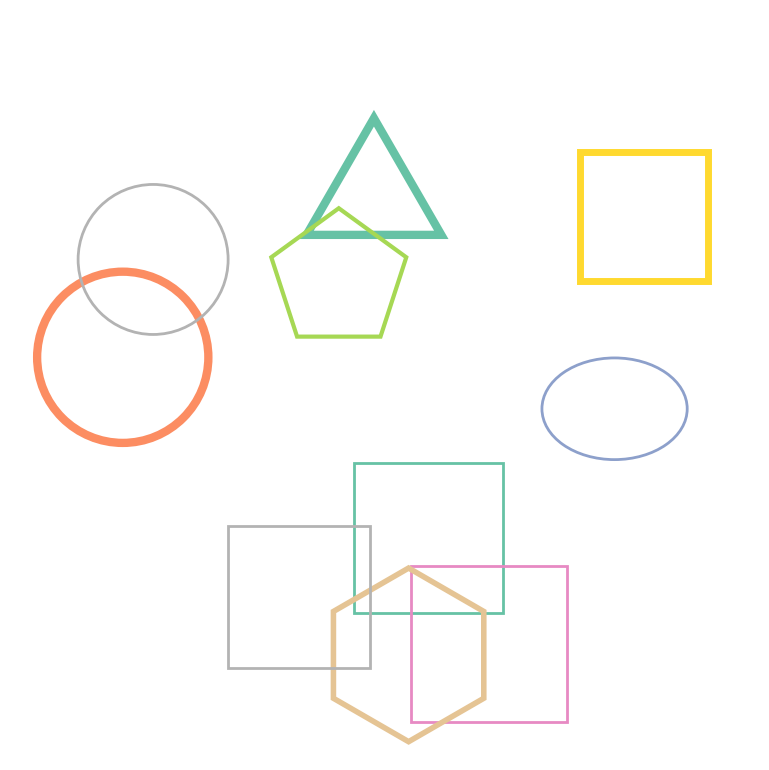[{"shape": "square", "thickness": 1, "radius": 0.48, "center": [0.557, 0.301]}, {"shape": "triangle", "thickness": 3, "radius": 0.51, "center": [0.486, 0.745]}, {"shape": "circle", "thickness": 3, "radius": 0.56, "center": [0.159, 0.536]}, {"shape": "oval", "thickness": 1, "radius": 0.47, "center": [0.798, 0.469]}, {"shape": "square", "thickness": 1, "radius": 0.51, "center": [0.635, 0.164]}, {"shape": "pentagon", "thickness": 1.5, "radius": 0.46, "center": [0.44, 0.637]}, {"shape": "square", "thickness": 2.5, "radius": 0.42, "center": [0.836, 0.719]}, {"shape": "hexagon", "thickness": 2, "radius": 0.56, "center": [0.531, 0.15]}, {"shape": "circle", "thickness": 1, "radius": 0.49, "center": [0.199, 0.663]}, {"shape": "square", "thickness": 1, "radius": 0.46, "center": [0.389, 0.224]}]